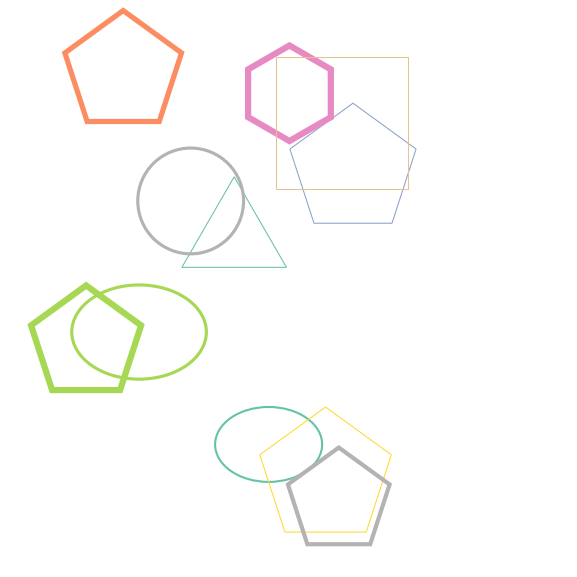[{"shape": "triangle", "thickness": 0.5, "radius": 0.52, "center": [0.406, 0.588]}, {"shape": "oval", "thickness": 1, "radius": 0.46, "center": [0.465, 0.23]}, {"shape": "pentagon", "thickness": 2.5, "radius": 0.53, "center": [0.213, 0.875]}, {"shape": "pentagon", "thickness": 0.5, "radius": 0.57, "center": [0.611, 0.706]}, {"shape": "hexagon", "thickness": 3, "radius": 0.41, "center": [0.501, 0.838]}, {"shape": "oval", "thickness": 1.5, "radius": 0.58, "center": [0.241, 0.424]}, {"shape": "pentagon", "thickness": 3, "radius": 0.5, "center": [0.149, 0.405]}, {"shape": "pentagon", "thickness": 0.5, "radius": 0.6, "center": [0.564, 0.175]}, {"shape": "square", "thickness": 0.5, "radius": 0.57, "center": [0.592, 0.786]}, {"shape": "circle", "thickness": 1.5, "radius": 0.46, "center": [0.33, 0.651]}, {"shape": "pentagon", "thickness": 2, "radius": 0.46, "center": [0.587, 0.132]}]